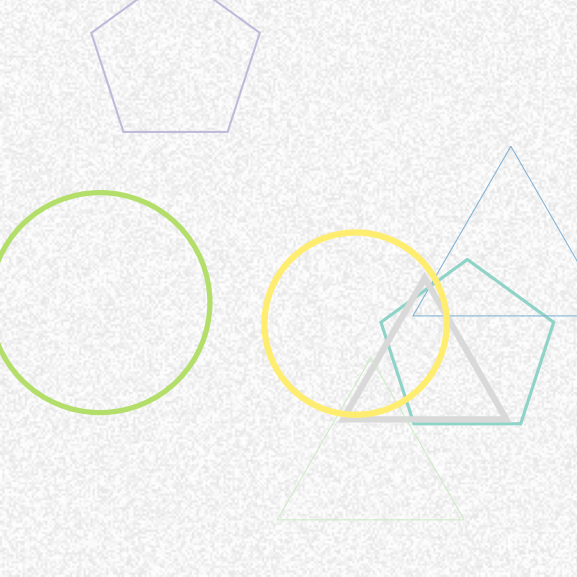[{"shape": "pentagon", "thickness": 1.5, "radius": 0.79, "center": [0.809, 0.393]}, {"shape": "pentagon", "thickness": 1, "radius": 0.77, "center": [0.304, 0.895]}, {"shape": "triangle", "thickness": 0.5, "radius": 0.98, "center": [0.885, 0.55]}, {"shape": "circle", "thickness": 2.5, "radius": 0.95, "center": [0.173, 0.475]}, {"shape": "triangle", "thickness": 3, "radius": 0.82, "center": [0.735, 0.355]}, {"shape": "triangle", "thickness": 0.5, "radius": 0.94, "center": [0.642, 0.192]}, {"shape": "circle", "thickness": 3, "radius": 0.79, "center": [0.616, 0.439]}]